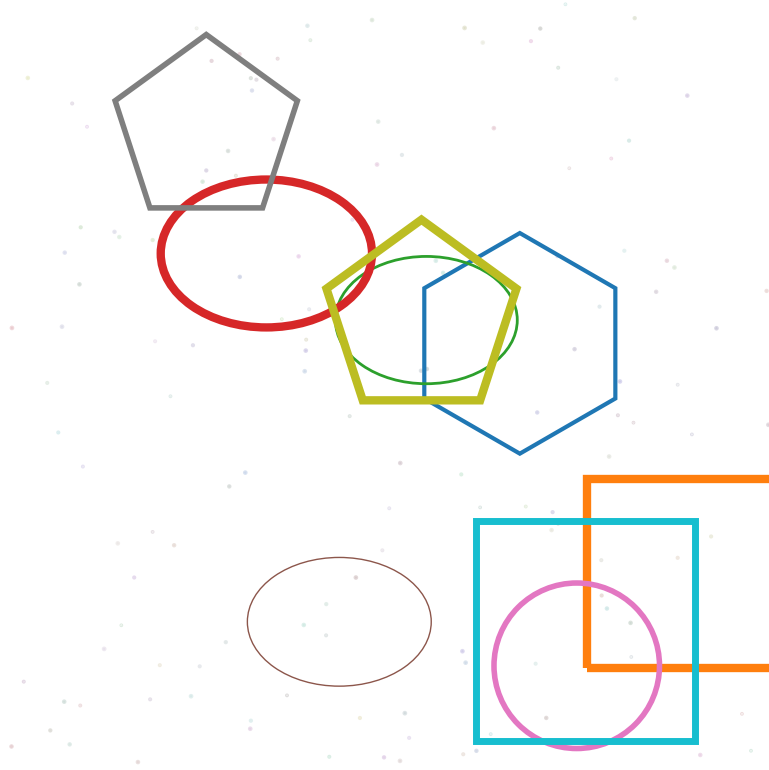[{"shape": "hexagon", "thickness": 1.5, "radius": 0.72, "center": [0.675, 0.554]}, {"shape": "square", "thickness": 3, "radius": 0.61, "center": [0.885, 0.255]}, {"shape": "oval", "thickness": 1, "radius": 0.59, "center": [0.554, 0.584]}, {"shape": "oval", "thickness": 3, "radius": 0.69, "center": [0.346, 0.671]}, {"shape": "oval", "thickness": 0.5, "radius": 0.6, "center": [0.441, 0.192]}, {"shape": "circle", "thickness": 2, "radius": 0.54, "center": [0.749, 0.135]}, {"shape": "pentagon", "thickness": 2, "radius": 0.62, "center": [0.268, 0.831]}, {"shape": "pentagon", "thickness": 3, "radius": 0.65, "center": [0.547, 0.585]}, {"shape": "square", "thickness": 2.5, "radius": 0.71, "center": [0.76, 0.18]}]